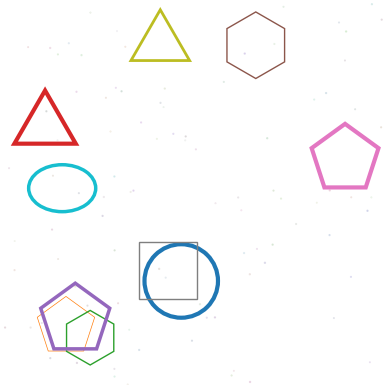[{"shape": "circle", "thickness": 3, "radius": 0.48, "center": [0.471, 0.27]}, {"shape": "pentagon", "thickness": 0.5, "radius": 0.39, "center": [0.171, 0.152]}, {"shape": "hexagon", "thickness": 1, "radius": 0.35, "center": [0.234, 0.123]}, {"shape": "triangle", "thickness": 3, "radius": 0.46, "center": [0.117, 0.673]}, {"shape": "pentagon", "thickness": 2.5, "radius": 0.47, "center": [0.195, 0.17]}, {"shape": "hexagon", "thickness": 1, "radius": 0.43, "center": [0.664, 0.883]}, {"shape": "pentagon", "thickness": 3, "radius": 0.46, "center": [0.896, 0.587]}, {"shape": "square", "thickness": 1, "radius": 0.37, "center": [0.436, 0.298]}, {"shape": "triangle", "thickness": 2, "radius": 0.44, "center": [0.416, 0.887]}, {"shape": "oval", "thickness": 2.5, "radius": 0.44, "center": [0.162, 0.511]}]